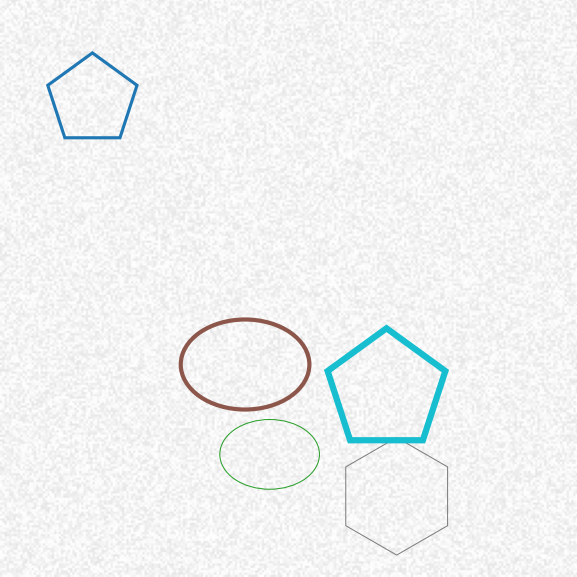[{"shape": "pentagon", "thickness": 1.5, "radius": 0.41, "center": [0.16, 0.826]}, {"shape": "oval", "thickness": 0.5, "radius": 0.43, "center": [0.467, 0.212]}, {"shape": "oval", "thickness": 2, "radius": 0.56, "center": [0.424, 0.368]}, {"shape": "hexagon", "thickness": 0.5, "radius": 0.51, "center": [0.687, 0.14]}, {"shape": "pentagon", "thickness": 3, "radius": 0.54, "center": [0.669, 0.323]}]